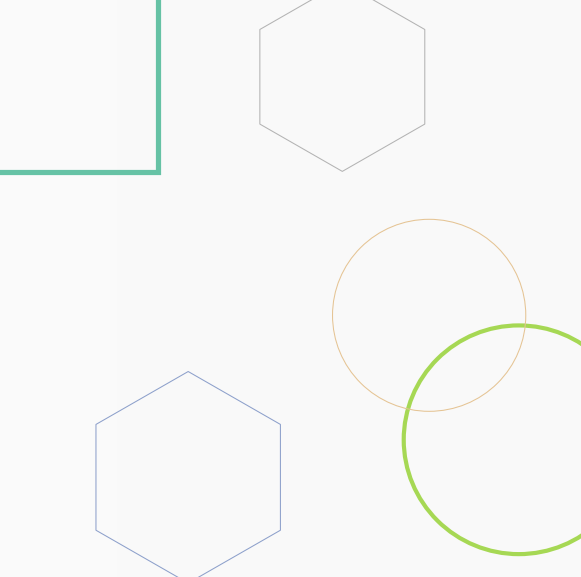[{"shape": "square", "thickness": 2.5, "radius": 0.77, "center": [0.118, 0.854]}, {"shape": "hexagon", "thickness": 0.5, "radius": 0.92, "center": [0.324, 0.173]}, {"shape": "circle", "thickness": 2, "radius": 0.99, "center": [0.893, 0.238]}, {"shape": "circle", "thickness": 0.5, "radius": 0.83, "center": [0.738, 0.453]}, {"shape": "hexagon", "thickness": 0.5, "radius": 0.82, "center": [0.589, 0.866]}]